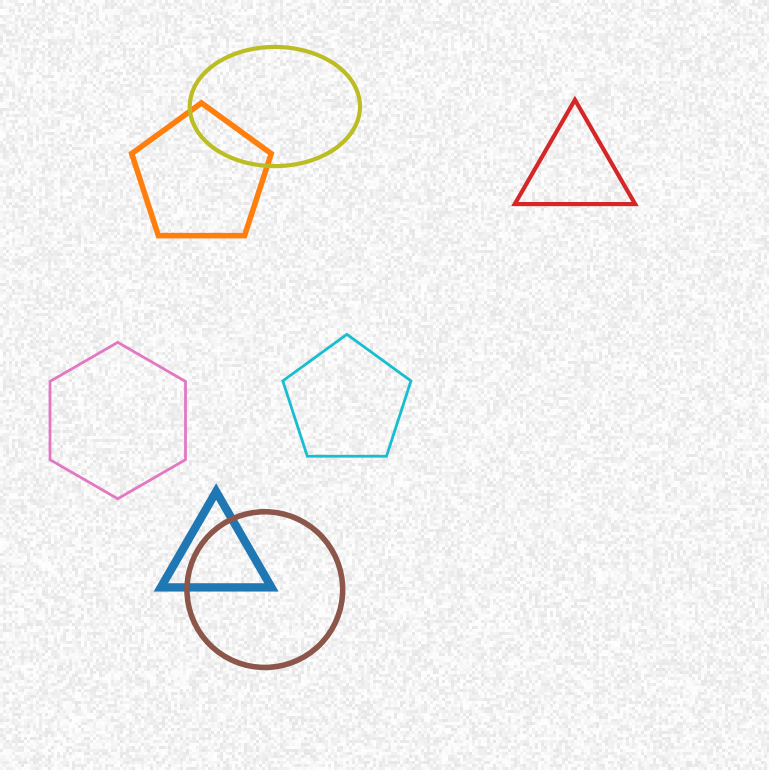[{"shape": "triangle", "thickness": 3, "radius": 0.41, "center": [0.281, 0.279]}, {"shape": "pentagon", "thickness": 2, "radius": 0.48, "center": [0.262, 0.771]}, {"shape": "triangle", "thickness": 1.5, "radius": 0.45, "center": [0.747, 0.78]}, {"shape": "circle", "thickness": 2, "radius": 0.51, "center": [0.344, 0.234]}, {"shape": "hexagon", "thickness": 1, "radius": 0.51, "center": [0.153, 0.454]}, {"shape": "oval", "thickness": 1.5, "radius": 0.55, "center": [0.357, 0.862]}, {"shape": "pentagon", "thickness": 1, "radius": 0.44, "center": [0.45, 0.478]}]